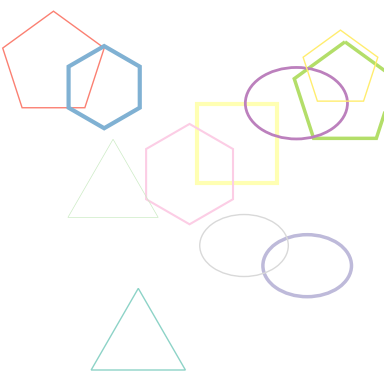[{"shape": "triangle", "thickness": 1, "radius": 0.71, "center": [0.359, 0.11]}, {"shape": "square", "thickness": 3, "radius": 0.51, "center": [0.616, 0.627]}, {"shape": "oval", "thickness": 2.5, "radius": 0.58, "center": [0.798, 0.31]}, {"shape": "pentagon", "thickness": 1, "radius": 0.69, "center": [0.139, 0.832]}, {"shape": "hexagon", "thickness": 3, "radius": 0.53, "center": [0.271, 0.774]}, {"shape": "pentagon", "thickness": 2.5, "radius": 0.69, "center": [0.896, 0.753]}, {"shape": "hexagon", "thickness": 1.5, "radius": 0.65, "center": [0.492, 0.548]}, {"shape": "oval", "thickness": 1, "radius": 0.58, "center": [0.634, 0.362]}, {"shape": "oval", "thickness": 2, "radius": 0.66, "center": [0.77, 0.732]}, {"shape": "triangle", "thickness": 0.5, "radius": 0.68, "center": [0.294, 0.503]}, {"shape": "pentagon", "thickness": 1, "radius": 0.51, "center": [0.884, 0.82]}]